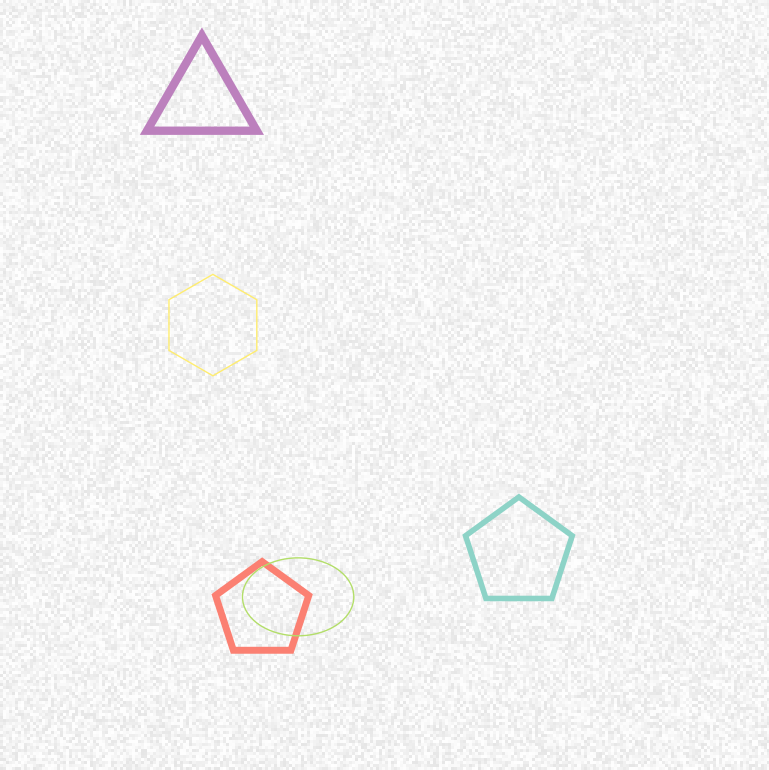[{"shape": "pentagon", "thickness": 2, "radius": 0.36, "center": [0.674, 0.282]}, {"shape": "pentagon", "thickness": 2.5, "radius": 0.32, "center": [0.34, 0.207]}, {"shape": "oval", "thickness": 0.5, "radius": 0.36, "center": [0.387, 0.225]}, {"shape": "triangle", "thickness": 3, "radius": 0.41, "center": [0.262, 0.871]}, {"shape": "hexagon", "thickness": 0.5, "radius": 0.33, "center": [0.276, 0.578]}]